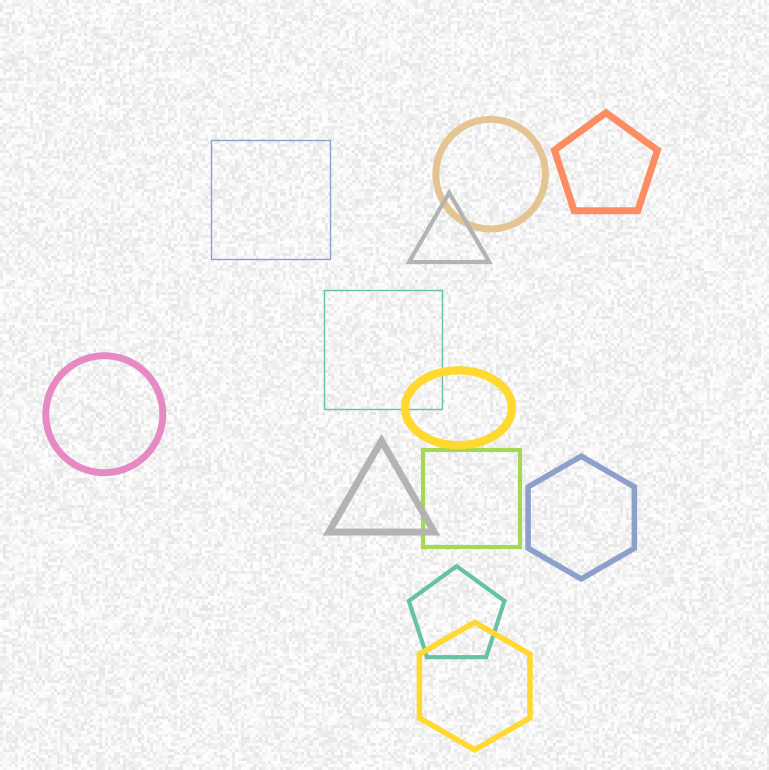[{"shape": "pentagon", "thickness": 1.5, "radius": 0.33, "center": [0.593, 0.199]}, {"shape": "square", "thickness": 0.5, "radius": 0.39, "center": [0.497, 0.546]}, {"shape": "pentagon", "thickness": 2.5, "radius": 0.35, "center": [0.787, 0.783]}, {"shape": "square", "thickness": 0.5, "radius": 0.39, "center": [0.351, 0.741]}, {"shape": "hexagon", "thickness": 2, "radius": 0.4, "center": [0.755, 0.328]}, {"shape": "circle", "thickness": 2.5, "radius": 0.38, "center": [0.135, 0.462]}, {"shape": "square", "thickness": 1.5, "radius": 0.32, "center": [0.612, 0.353]}, {"shape": "hexagon", "thickness": 2, "radius": 0.41, "center": [0.616, 0.109]}, {"shape": "oval", "thickness": 3, "radius": 0.35, "center": [0.595, 0.47]}, {"shape": "circle", "thickness": 2.5, "radius": 0.36, "center": [0.637, 0.774]}, {"shape": "triangle", "thickness": 1.5, "radius": 0.3, "center": [0.583, 0.69]}, {"shape": "triangle", "thickness": 2.5, "radius": 0.4, "center": [0.495, 0.349]}]